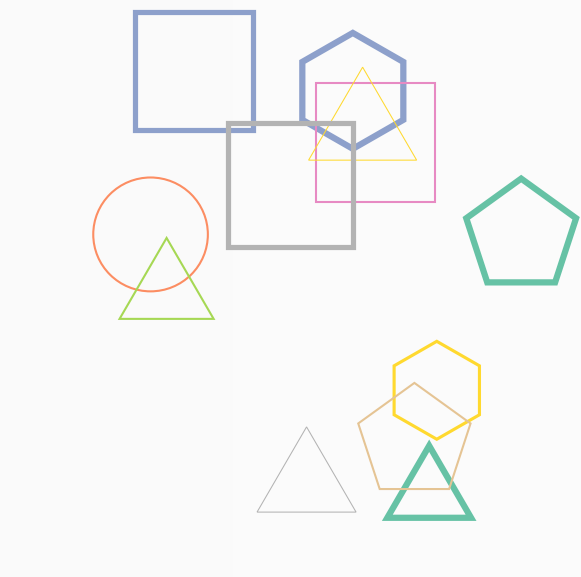[{"shape": "triangle", "thickness": 3, "radius": 0.42, "center": [0.738, 0.144]}, {"shape": "pentagon", "thickness": 3, "radius": 0.5, "center": [0.897, 0.591]}, {"shape": "circle", "thickness": 1, "radius": 0.49, "center": [0.259, 0.593]}, {"shape": "square", "thickness": 2.5, "radius": 0.51, "center": [0.334, 0.876]}, {"shape": "hexagon", "thickness": 3, "radius": 0.5, "center": [0.607, 0.842]}, {"shape": "square", "thickness": 1, "radius": 0.51, "center": [0.646, 0.752]}, {"shape": "triangle", "thickness": 1, "radius": 0.47, "center": [0.287, 0.494]}, {"shape": "triangle", "thickness": 0.5, "radius": 0.54, "center": [0.624, 0.775]}, {"shape": "hexagon", "thickness": 1.5, "radius": 0.42, "center": [0.751, 0.323]}, {"shape": "pentagon", "thickness": 1, "radius": 0.51, "center": [0.713, 0.234]}, {"shape": "square", "thickness": 2.5, "radius": 0.54, "center": [0.5, 0.679]}, {"shape": "triangle", "thickness": 0.5, "radius": 0.49, "center": [0.527, 0.162]}]